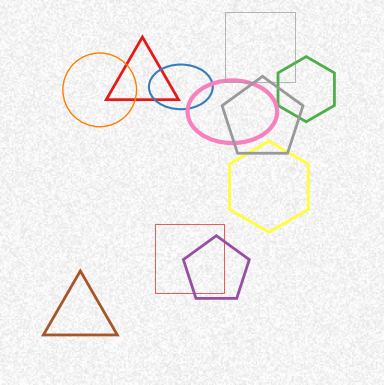[{"shape": "triangle", "thickness": 2, "radius": 0.54, "center": [0.37, 0.795]}, {"shape": "square", "thickness": 0.5, "radius": 0.45, "center": [0.492, 0.327]}, {"shape": "oval", "thickness": 1.5, "radius": 0.41, "center": [0.47, 0.774]}, {"shape": "hexagon", "thickness": 2, "radius": 0.42, "center": [0.795, 0.768]}, {"shape": "pentagon", "thickness": 2, "radius": 0.45, "center": [0.562, 0.298]}, {"shape": "circle", "thickness": 1, "radius": 0.48, "center": [0.259, 0.767]}, {"shape": "hexagon", "thickness": 2, "radius": 0.59, "center": [0.698, 0.515]}, {"shape": "triangle", "thickness": 2, "radius": 0.55, "center": [0.209, 0.185]}, {"shape": "oval", "thickness": 3, "radius": 0.58, "center": [0.603, 0.71]}, {"shape": "square", "thickness": 0.5, "radius": 0.45, "center": [0.675, 0.878]}, {"shape": "pentagon", "thickness": 2, "radius": 0.55, "center": [0.682, 0.691]}]